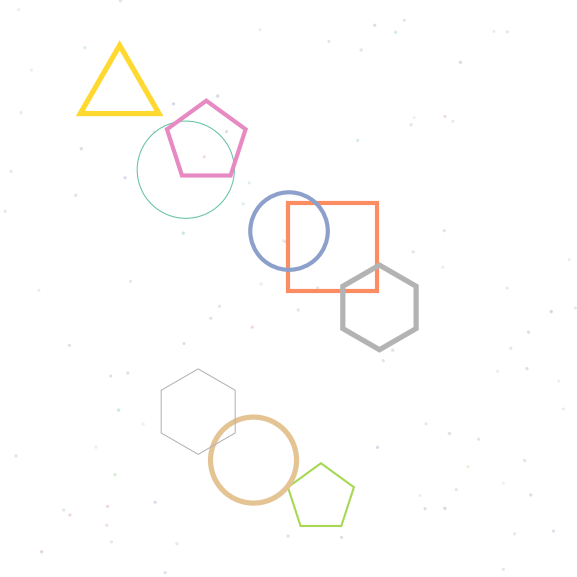[{"shape": "circle", "thickness": 0.5, "radius": 0.42, "center": [0.322, 0.705]}, {"shape": "square", "thickness": 2, "radius": 0.38, "center": [0.576, 0.572]}, {"shape": "circle", "thickness": 2, "radius": 0.34, "center": [0.5, 0.599]}, {"shape": "pentagon", "thickness": 2, "radius": 0.36, "center": [0.357, 0.753]}, {"shape": "pentagon", "thickness": 1, "radius": 0.3, "center": [0.556, 0.137]}, {"shape": "triangle", "thickness": 2.5, "radius": 0.39, "center": [0.207, 0.842]}, {"shape": "circle", "thickness": 2.5, "radius": 0.37, "center": [0.439, 0.202]}, {"shape": "hexagon", "thickness": 0.5, "radius": 0.37, "center": [0.343, 0.286]}, {"shape": "hexagon", "thickness": 2.5, "radius": 0.37, "center": [0.657, 0.467]}]